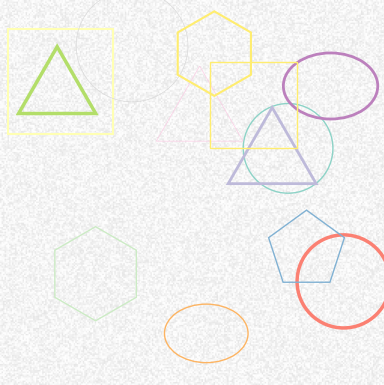[{"shape": "circle", "thickness": 1, "radius": 0.58, "center": [0.748, 0.615]}, {"shape": "square", "thickness": 1.5, "radius": 0.68, "center": [0.157, 0.788]}, {"shape": "triangle", "thickness": 2, "radius": 0.66, "center": [0.707, 0.589]}, {"shape": "circle", "thickness": 2.5, "radius": 0.6, "center": [0.893, 0.269]}, {"shape": "pentagon", "thickness": 1, "radius": 0.52, "center": [0.796, 0.351]}, {"shape": "oval", "thickness": 1, "radius": 0.54, "center": [0.536, 0.134]}, {"shape": "triangle", "thickness": 2.5, "radius": 0.58, "center": [0.148, 0.763]}, {"shape": "triangle", "thickness": 0.5, "radius": 0.65, "center": [0.519, 0.698]}, {"shape": "circle", "thickness": 0.5, "radius": 0.73, "center": [0.343, 0.881]}, {"shape": "oval", "thickness": 2, "radius": 0.61, "center": [0.859, 0.777]}, {"shape": "hexagon", "thickness": 1, "radius": 0.61, "center": [0.248, 0.289]}, {"shape": "square", "thickness": 1, "radius": 0.56, "center": [0.658, 0.726]}, {"shape": "hexagon", "thickness": 1.5, "radius": 0.55, "center": [0.557, 0.861]}]